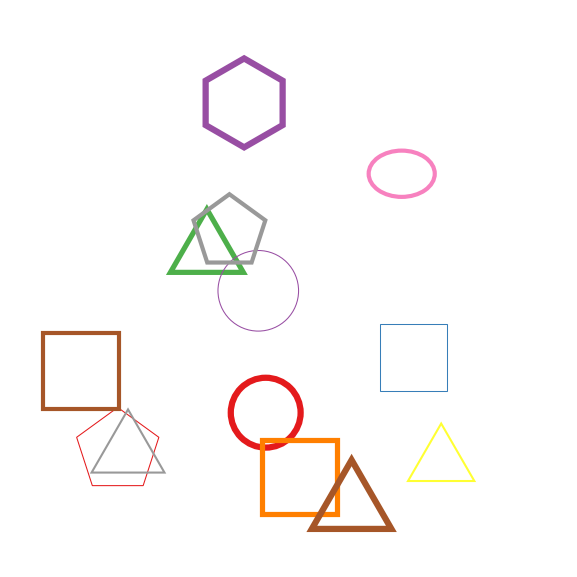[{"shape": "pentagon", "thickness": 0.5, "radius": 0.37, "center": [0.204, 0.219]}, {"shape": "circle", "thickness": 3, "radius": 0.3, "center": [0.46, 0.285]}, {"shape": "square", "thickness": 0.5, "radius": 0.29, "center": [0.716, 0.381]}, {"shape": "triangle", "thickness": 2.5, "radius": 0.36, "center": [0.358, 0.564]}, {"shape": "hexagon", "thickness": 3, "radius": 0.38, "center": [0.423, 0.821]}, {"shape": "circle", "thickness": 0.5, "radius": 0.35, "center": [0.447, 0.496]}, {"shape": "square", "thickness": 2.5, "radius": 0.32, "center": [0.519, 0.173]}, {"shape": "triangle", "thickness": 1, "radius": 0.33, "center": [0.764, 0.199]}, {"shape": "square", "thickness": 2, "radius": 0.33, "center": [0.14, 0.357]}, {"shape": "triangle", "thickness": 3, "radius": 0.4, "center": [0.609, 0.123]}, {"shape": "oval", "thickness": 2, "radius": 0.29, "center": [0.696, 0.698]}, {"shape": "triangle", "thickness": 1, "radius": 0.36, "center": [0.222, 0.217]}, {"shape": "pentagon", "thickness": 2, "radius": 0.33, "center": [0.397, 0.597]}]